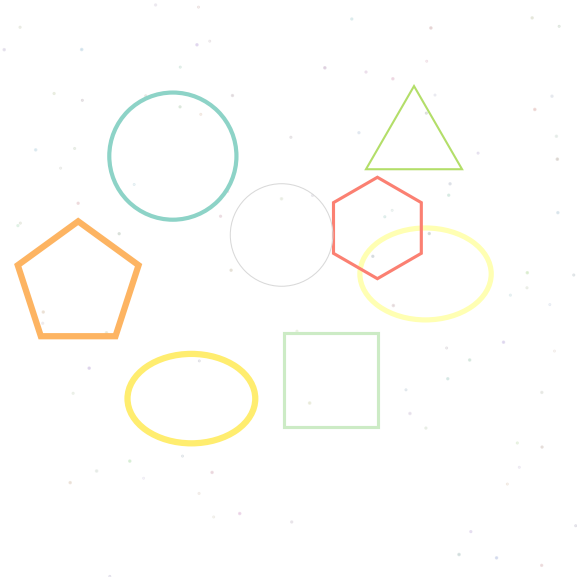[{"shape": "circle", "thickness": 2, "radius": 0.55, "center": [0.299, 0.729]}, {"shape": "oval", "thickness": 2.5, "radius": 0.57, "center": [0.737, 0.525]}, {"shape": "hexagon", "thickness": 1.5, "radius": 0.44, "center": [0.654, 0.604]}, {"shape": "pentagon", "thickness": 3, "radius": 0.55, "center": [0.135, 0.506]}, {"shape": "triangle", "thickness": 1, "radius": 0.48, "center": [0.717, 0.754]}, {"shape": "circle", "thickness": 0.5, "radius": 0.44, "center": [0.488, 0.592]}, {"shape": "square", "thickness": 1.5, "radius": 0.41, "center": [0.573, 0.34]}, {"shape": "oval", "thickness": 3, "radius": 0.55, "center": [0.331, 0.309]}]